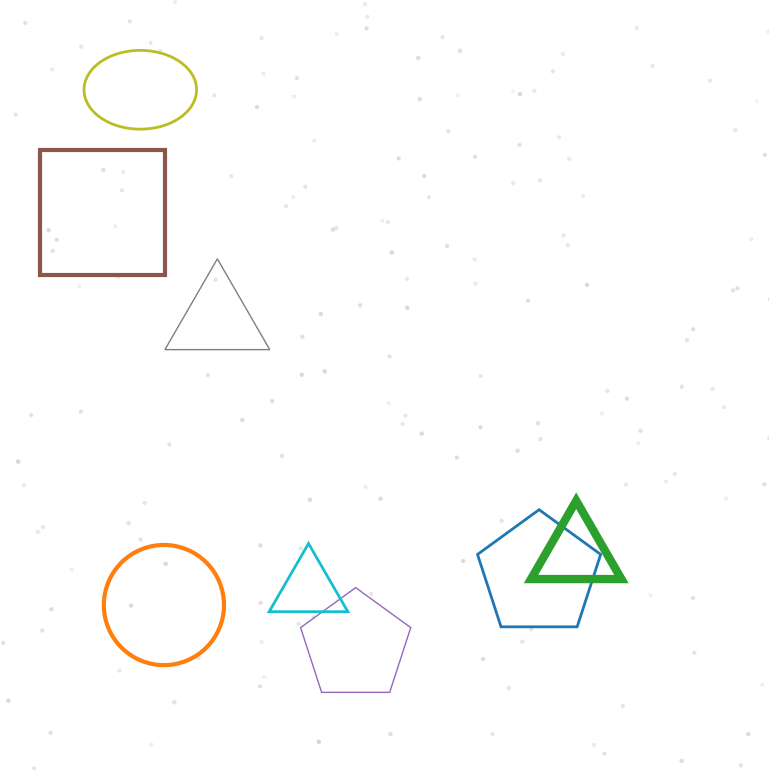[{"shape": "pentagon", "thickness": 1, "radius": 0.42, "center": [0.7, 0.254]}, {"shape": "circle", "thickness": 1.5, "radius": 0.39, "center": [0.213, 0.214]}, {"shape": "triangle", "thickness": 3, "radius": 0.34, "center": [0.748, 0.282]}, {"shape": "pentagon", "thickness": 0.5, "radius": 0.38, "center": [0.462, 0.162]}, {"shape": "square", "thickness": 1.5, "radius": 0.41, "center": [0.133, 0.724]}, {"shape": "triangle", "thickness": 0.5, "radius": 0.39, "center": [0.282, 0.585]}, {"shape": "oval", "thickness": 1, "radius": 0.37, "center": [0.182, 0.883]}, {"shape": "triangle", "thickness": 1, "radius": 0.3, "center": [0.401, 0.235]}]